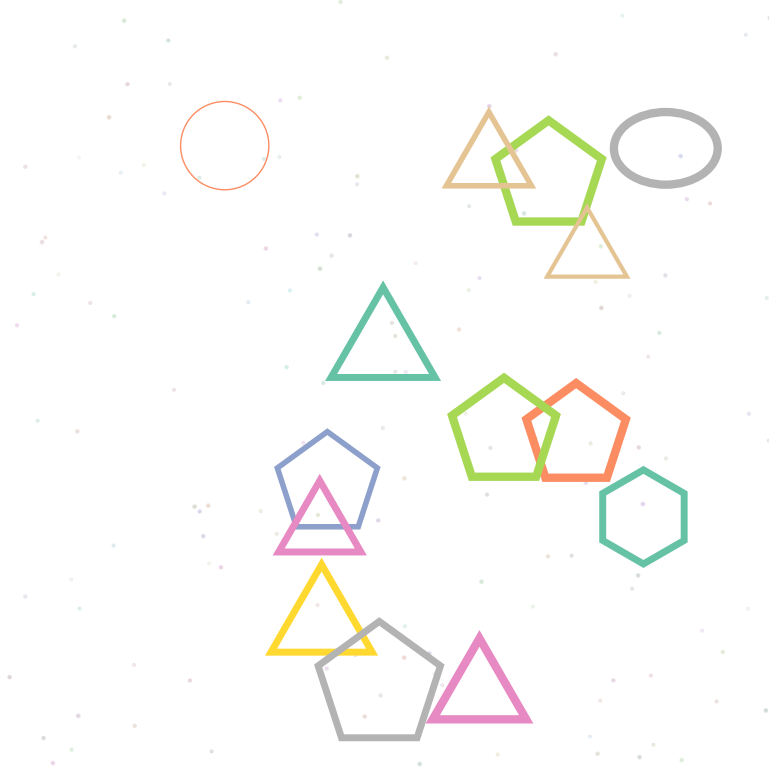[{"shape": "triangle", "thickness": 2.5, "radius": 0.39, "center": [0.498, 0.549]}, {"shape": "hexagon", "thickness": 2.5, "radius": 0.31, "center": [0.836, 0.329]}, {"shape": "circle", "thickness": 0.5, "radius": 0.29, "center": [0.292, 0.811]}, {"shape": "pentagon", "thickness": 3, "radius": 0.34, "center": [0.748, 0.435]}, {"shape": "pentagon", "thickness": 2, "radius": 0.34, "center": [0.425, 0.371]}, {"shape": "triangle", "thickness": 3, "radius": 0.35, "center": [0.623, 0.101]}, {"shape": "triangle", "thickness": 2.5, "radius": 0.31, "center": [0.415, 0.314]}, {"shape": "pentagon", "thickness": 3, "radius": 0.36, "center": [0.712, 0.771]}, {"shape": "pentagon", "thickness": 3, "radius": 0.36, "center": [0.655, 0.438]}, {"shape": "triangle", "thickness": 2.5, "radius": 0.38, "center": [0.418, 0.191]}, {"shape": "triangle", "thickness": 2, "radius": 0.32, "center": [0.635, 0.791]}, {"shape": "triangle", "thickness": 1.5, "radius": 0.3, "center": [0.762, 0.671]}, {"shape": "pentagon", "thickness": 2.5, "radius": 0.42, "center": [0.493, 0.109]}, {"shape": "oval", "thickness": 3, "radius": 0.34, "center": [0.865, 0.807]}]